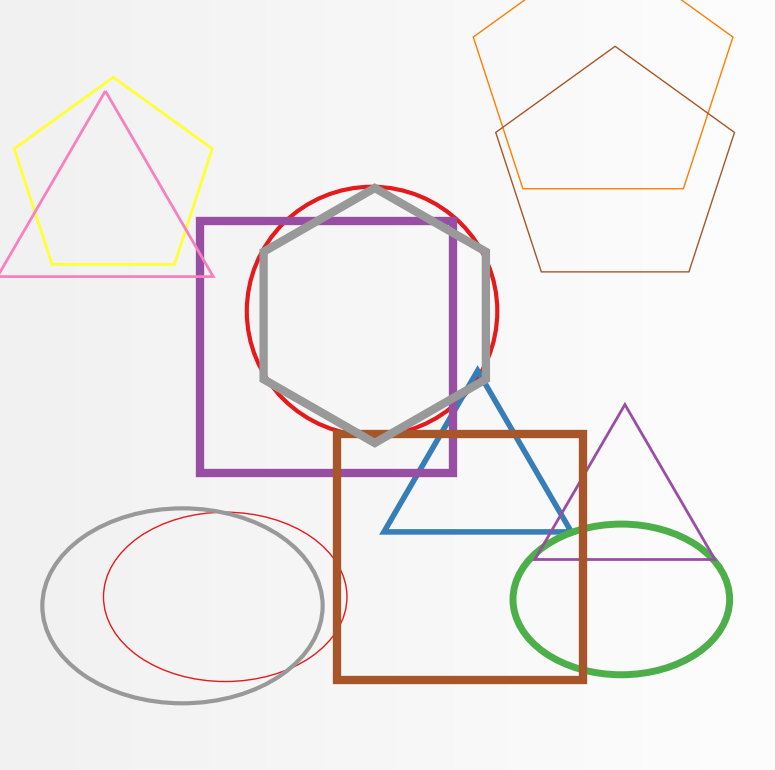[{"shape": "circle", "thickness": 1.5, "radius": 0.81, "center": [0.48, 0.596]}, {"shape": "oval", "thickness": 0.5, "radius": 0.79, "center": [0.291, 0.225]}, {"shape": "triangle", "thickness": 2, "radius": 0.7, "center": [0.616, 0.379]}, {"shape": "oval", "thickness": 2.5, "radius": 0.7, "center": [0.802, 0.222]}, {"shape": "square", "thickness": 3, "radius": 0.82, "center": [0.421, 0.549]}, {"shape": "triangle", "thickness": 1, "radius": 0.67, "center": [0.806, 0.34]}, {"shape": "pentagon", "thickness": 0.5, "radius": 0.88, "center": [0.778, 0.897]}, {"shape": "pentagon", "thickness": 1, "radius": 0.67, "center": [0.146, 0.765]}, {"shape": "square", "thickness": 3, "radius": 0.8, "center": [0.594, 0.277]}, {"shape": "pentagon", "thickness": 0.5, "radius": 0.81, "center": [0.794, 0.778]}, {"shape": "triangle", "thickness": 1, "radius": 0.8, "center": [0.136, 0.721]}, {"shape": "oval", "thickness": 1.5, "radius": 0.9, "center": [0.235, 0.213]}, {"shape": "hexagon", "thickness": 3, "radius": 0.83, "center": [0.484, 0.59]}]